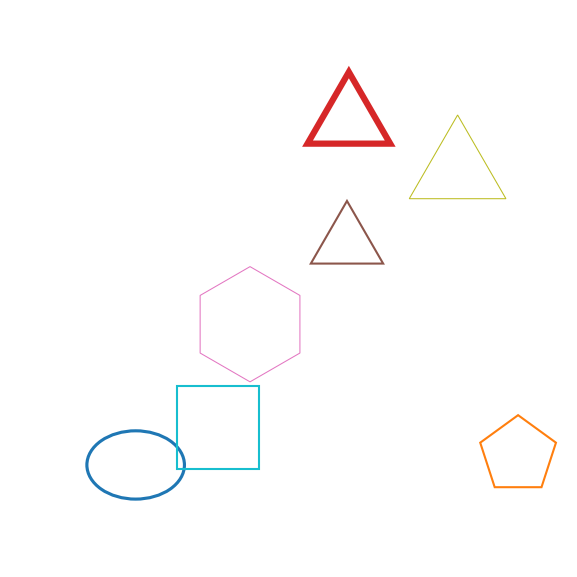[{"shape": "oval", "thickness": 1.5, "radius": 0.42, "center": [0.235, 0.194]}, {"shape": "pentagon", "thickness": 1, "radius": 0.34, "center": [0.897, 0.211]}, {"shape": "triangle", "thickness": 3, "radius": 0.41, "center": [0.604, 0.792]}, {"shape": "triangle", "thickness": 1, "radius": 0.36, "center": [0.601, 0.579]}, {"shape": "hexagon", "thickness": 0.5, "radius": 0.5, "center": [0.433, 0.438]}, {"shape": "triangle", "thickness": 0.5, "radius": 0.48, "center": [0.792, 0.703]}, {"shape": "square", "thickness": 1, "radius": 0.36, "center": [0.378, 0.259]}]